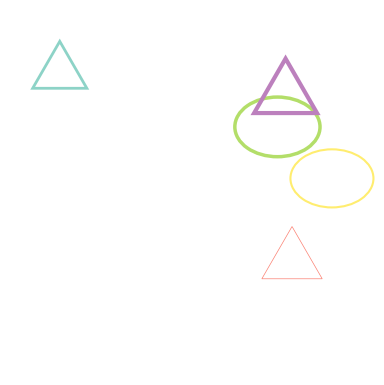[{"shape": "triangle", "thickness": 2, "radius": 0.41, "center": [0.155, 0.811]}, {"shape": "triangle", "thickness": 0.5, "radius": 0.45, "center": [0.759, 0.321]}, {"shape": "oval", "thickness": 2.5, "radius": 0.55, "center": [0.721, 0.67]}, {"shape": "triangle", "thickness": 3, "radius": 0.47, "center": [0.742, 0.754]}, {"shape": "oval", "thickness": 1.5, "radius": 0.54, "center": [0.862, 0.537]}]